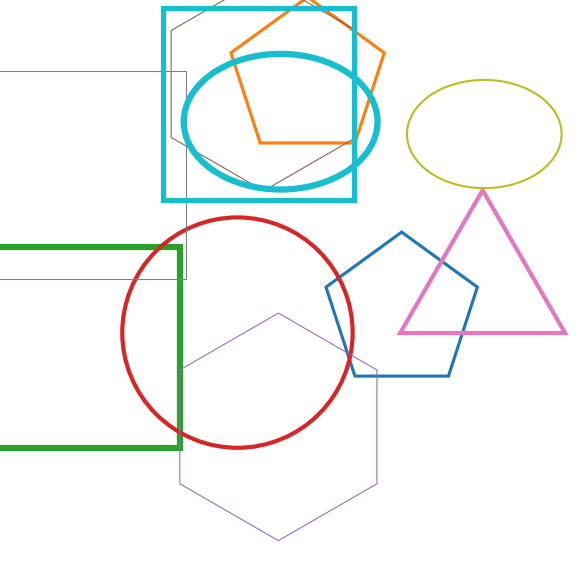[{"shape": "pentagon", "thickness": 1.5, "radius": 0.69, "center": [0.696, 0.459]}, {"shape": "pentagon", "thickness": 1.5, "radius": 0.7, "center": [0.533, 0.864]}, {"shape": "square", "thickness": 3, "radius": 0.87, "center": [0.137, 0.397]}, {"shape": "circle", "thickness": 2, "radius": 1.0, "center": [0.411, 0.423]}, {"shape": "hexagon", "thickness": 0.5, "radius": 0.99, "center": [0.482, 0.26]}, {"shape": "hexagon", "thickness": 0.5, "radius": 0.93, "center": [0.457, 0.854]}, {"shape": "triangle", "thickness": 2, "radius": 0.82, "center": [0.836, 0.505]}, {"shape": "square", "thickness": 0.5, "radius": 0.9, "center": [0.141, 0.696]}, {"shape": "oval", "thickness": 1, "radius": 0.67, "center": [0.839, 0.767]}, {"shape": "square", "thickness": 2.5, "radius": 0.83, "center": [0.448, 0.819]}, {"shape": "oval", "thickness": 3, "radius": 0.84, "center": [0.486, 0.788]}]